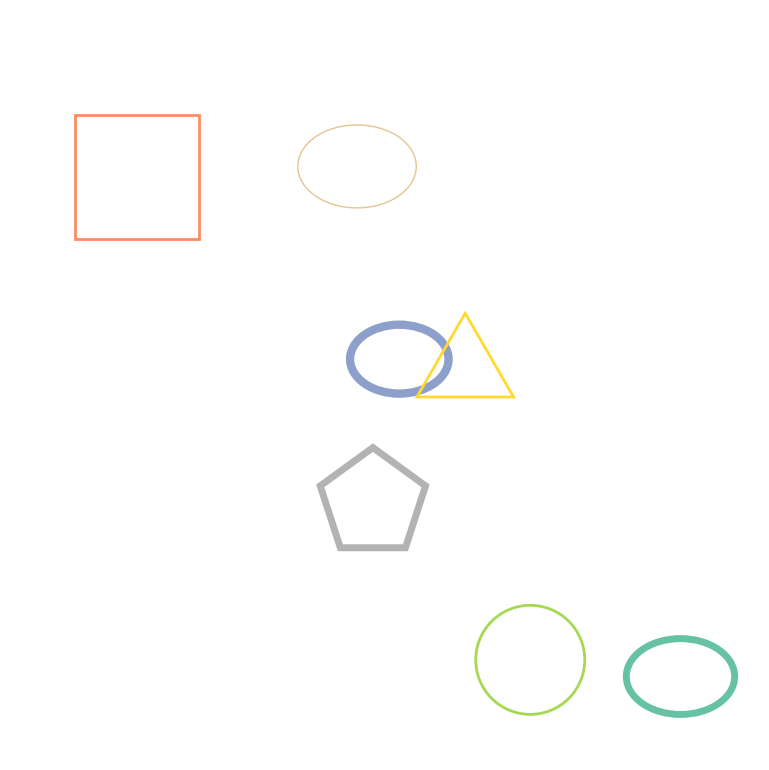[{"shape": "oval", "thickness": 2.5, "radius": 0.35, "center": [0.884, 0.121]}, {"shape": "square", "thickness": 1, "radius": 0.4, "center": [0.178, 0.77]}, {"shape": "oval", "thickness": 3, "radius": 0.32, "center": [0.519, 0.534]}, {"shape": "circle", "thickness": 1, "radius": 0.35, "center": [0.689, 0.143]}, {"shape": "triangle", "thickness": 1, "radius": 0.36, "center": [0.604, 0.521]}, {"shape": "oval", "thickness": 0.5, "radius": 0.38, "center": [0.464, 0.784]}, {"shape": "pentagon", "thickness": 2.5, "radius": 0.36, "center": [0.484, 0.347]}]